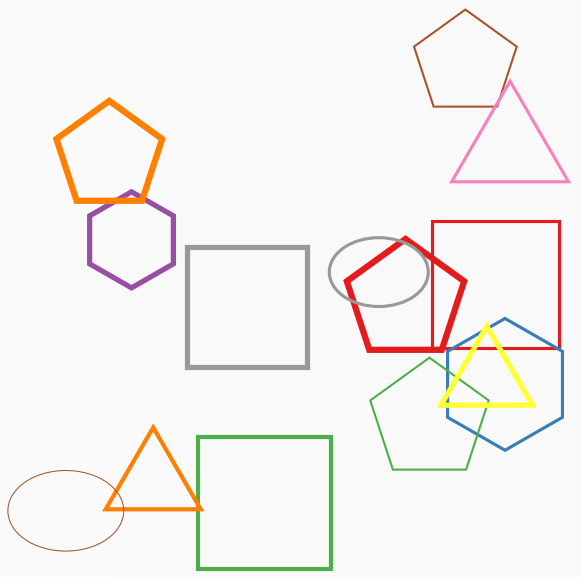[{"shape": "square", "thickness": 1.5, "radius": 0.55, "center": [0.852, 0.507]}, {"shape": "pentagon", "thickness": 3, "radius": 0.53, "center": [0.698, 0.479]}, {"shape": "hexagon", "thickness": 1.5, "radius": 0.57, "center": [0.869, 0.334]}, {"shape": "square", "thickness": 2, "radius": 0.57, "center": [0.455, 0.127]}, {"shape": "pentagon", "thickness": 1, "radius": 0.54, "center": [0.739, 0.273]}, {"shape": "hexagon", "thickness": 2.5, "radius": 0.42, "center": [0.226, 0.584]}, {"shape": "pentagon", "thickness": 3, "radius": 0.48, "center": [0.188, 0.729]}, {"shape": "triangle", "thickness": 2, "radius": 0.47, "center": [0.264, 0.164]}, {"shape": "triangle", "thickness": 2.5, "radius": 0.46, "center": [0.838, 0.343]}, {"shape": "oval", "thickness": 0.5, "radius": 0.5, "center": [0.113, 0.115]}, {"shape": "pentagon", "thickness": 1, "radius": 0.46, "center": [0.801, 0.89]}, {"shape": "triangle", "thickness": 1.5, "radius": 0.58, "center": [0.878, 0.742]}, {"shape": "oval", "thickness": 1.5, "radius": 0.43, "center": [0.652, 0.528]}, {"shape": "square", "thickness": 2.5, "radius": 0.52, "center": [0.425, 0.468]}]